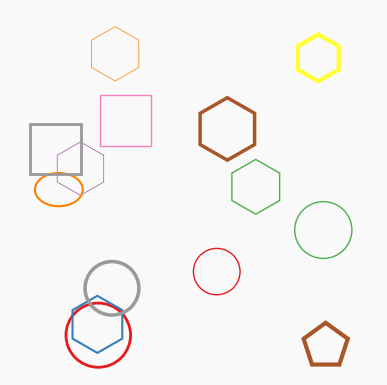[{"shape": "circle", "thickness": 1, "radius": 0.3, "center": [0.559, 0.295]}, {"shape": "circle", "thickness": 2, "radius": 0.42, "center": [0.254, 0.129]}, {"shape": "hexagon", "thickness": 1.5, "radius": 0.37, "center": [0.251, 0.158]}, {"shape": "circle", "thickness": 1, "radius": 0.37, "center": [0.834, 0.403]}, {"shape": "hexagon", "thickness": 1, "radius": 0.36, "center": [0.66, 0.515]}, {"shape": "hexagon", "thickness": 0.5, "radius": 0.35, "center": [0.208, 0.562]}, {"shape": "oval", "thickness": 1.5, "radius": 0.31, "center": [0.152, 0.507]}, {"shape": "hexagon", "thickness": 0.5, "radius": 0.35, "center": [0.297, 0.86]}, {"shape": "hexagon", "thickness": 3, "radius": 0.3, "center": [0.822, 0.85]}, {"shape": "hexagon", "thickness": 2.5, "radius": 0.41, "center": [0.587, 0.665]}, {"shape": "pentagon", "thickness": 3, "radius": 0.3, "center": [0.841, 0.102]}, {"shape": "square", "thickness": 1, "radius": 0.33, "center": [0.324, 0.686]}, {"shape": "square", "thickness": 2, "radius": 0.32, "center": [0.143, 0.613]}, {"shape": "circle", "thickness": 2.5, "radius": 0.35, "center": [0.289, 0.251]}]